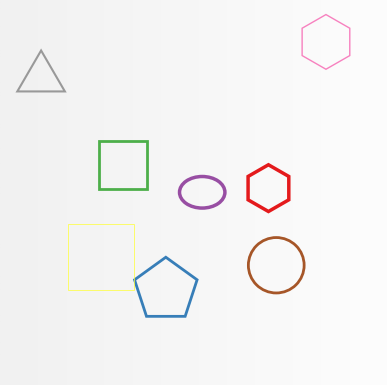[{"shape": "hexagon", "thickness": 2.5, "radius": 0.3, "center": [0.693, 0.511]}, {"shape": "pentagon", "thickness": 2, "radius": 0.42, "center": [0.428, 0.247]}, {"shape": "square", "thickness": 2, "radius": 0.31, "center": [0.317, 0.572]}, {"shape": "oval", "thickness": 2.5, "radius": 0.29, "center": [0.522, 0.501]}, {"shape": "square", "thickness": 0.5, "radius": 0.43, "center": [0.26, 0.333]}, {"shape": "circle", "thickness": 2, "radius": 0.36, "center": [0.713, 0.311]}, {"shape": "hexagon", "thickness": 1, "radius": 0.36, "center": [0.841, 0.891]}, {"shape": "triangle", "thickness": 1.5, "radius": 0.35, "center": [0.106, 0.798]}]